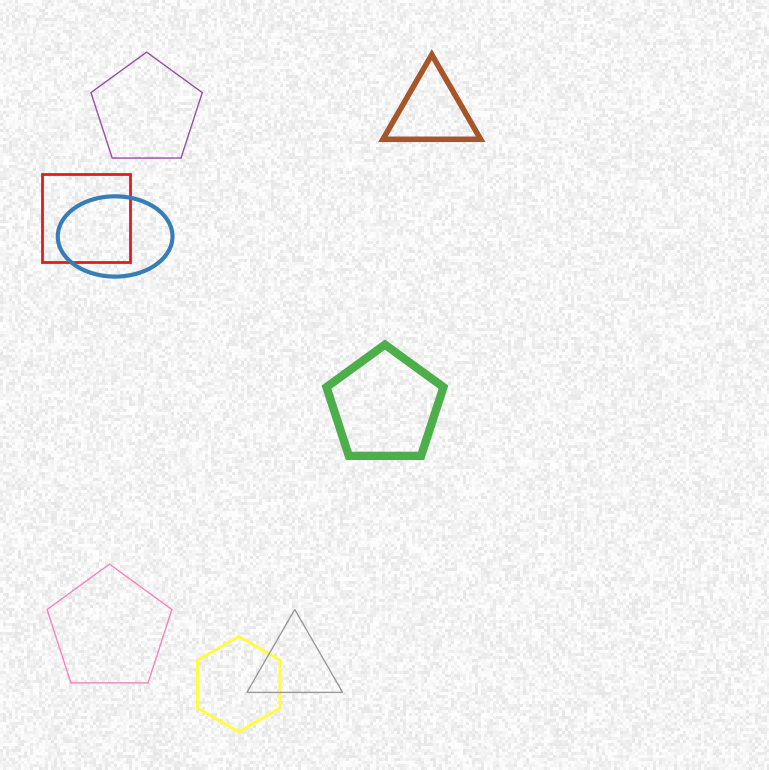[{"shape": "square", "thickness": 1, "radius": 0.29, "center": [0.111, 0.717]}, {"shape": "oval", "thickness": 1.5, "radius": 0.37, "center": [0.15, 0.693]}, {"shape": "pentagon", "thickness": 3, "radius": 0.4, "center": [0.5, 0.473]}, {"shape": "pentagon", "thickness": 0.5, "radius": 0.38, "center": [0.19, 0.856]}, {"shape": "hexagon", "thickness": 1, "radius": 0.31, "center": [0.31, 0.111]}, {"shape": "triangle", "thickness": 2, "radius": 0.37, "center": [0.561, 0.856]}, {"shape": "pentagon", "thickness": 0.5, "radius": 0.43, "center": [0.142, 0.182]}, {"shape": "triangle", "thickness": 0.5, "radius": 0.36, "center": [0.383, 0.137]}]